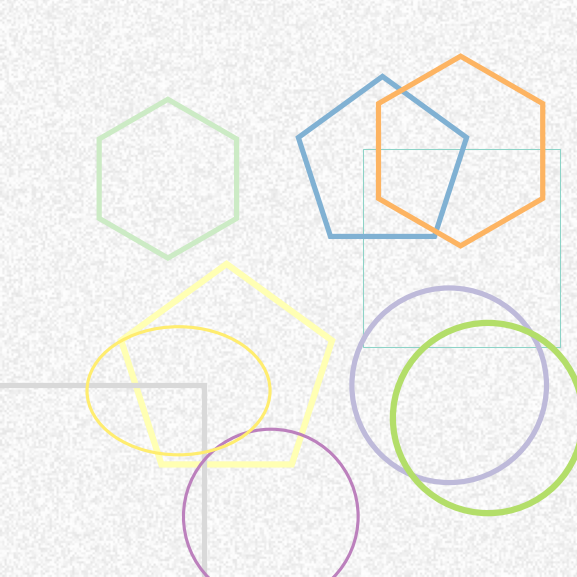[{"shape": "square", "thickness": 0.5, "radius": 0.86, "center": [0.799, 0.57]}, {"shape": "pentagon", "thickness": 3, "radius": 0.96, "center": [0.392, 0.35]}, {"shape": "circle", "thickness": 2.5, "radius": 0.84, "center": [0.778, 0.332]}, {"shape": "pentagon", "thickness": 2.5, "radius": 0.77, "center": [0.662, 0.714]}, {"shape": "hexagon", "thickness": 2.5, "radius": 0.82, "center": [0.798, 0.738]}, {"shape": "circle", "thickness": 3, "radius": 0.82, "center": [0.845, 0.275]}, {"shape": "square", "thickness": 2.5, "radius": 0.93, "center": [0.167, 0.148]}, {"shape": "circle", "thickness": 1.5, "radius": 0.76, "center": [0.469, 0.105]}, {"shape": "hexagon", "thickness": 2.5, "radius": 0.69, "center": [0.291, 0.69]}, {"shape": "oval", "thickness": 1.5, "radius": 0.79, "center": [0.309, 0.322]}]